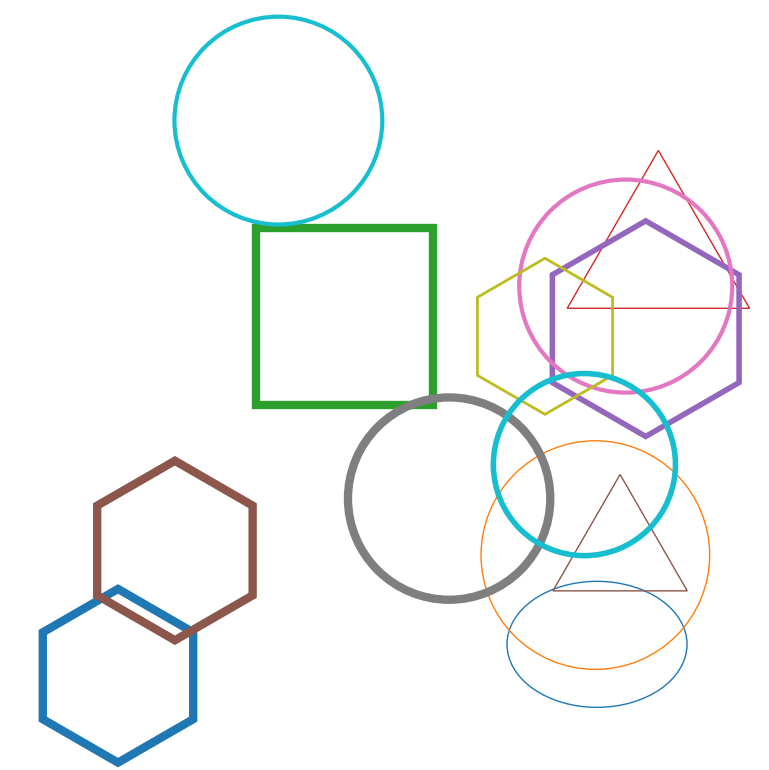[{"shape": "hexagon", "thickness": 3, "radius": 0.56, "center": [0.153, 0.122]}, {"shape": "oval", "thickness": 0.5, "radius": 0.58, "center": [0.775, 0.163]}, {"shape": "circle", "thickness": 0.5, "radius": 0.74, "center": [0.773, 0.279]}, {"shape": "square", "thickness": 3, "radius": 0.58, "center": [0.447, 0.589]}, {"shape": "triangle", "thickness": 0.5, "radius": 0.68, "center": [0.855, 0.668]}, {"shape": "hexagon", "thickness": 2, "radius": 0.7, "center": [0.839, 0.573]}, {"shape": "hexagon", "thickness": 3, "radius": 0.58, "center": [0.227, 0.285]}, {"shape": "triangle", "thickness": 0.5, "radius": 0.5, "center": [0.805, 0.283]}, {"shape": "circle", "thickness": 1.5, "radius": 0.69, "center": [0.813, 0.628]}, {"shape": "circle", "thickness": 3, "radius": 0.66, "center": [0.583, 0.352]}, {"shape": "hexagon", "thickness": 1, "radius": 0.51, "center": [0.708, 0.563]}, {"shape": "circle", "thickness": 2, "radius": 0.59, "center": [0.759, 0.397]}, {"shape": "circle", "thickness": 1.5, "radius": 0.67, "center": [0.362, 0.843]}]